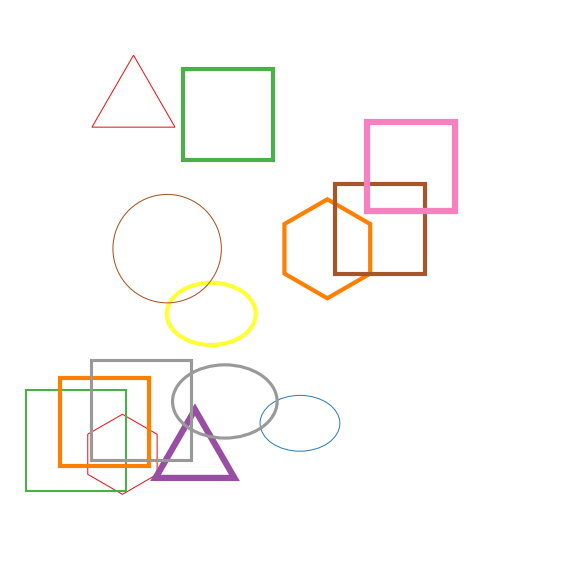[{"shape": "hexagon", "thickness": 0.5, "radius": 0.35, "center": [0.212, 0.212]}, {"shape": "triangle", "thickness": 0.5, "radius": 0.42, "center": [0.231, 0.82]}, {"shape": "oval", "thickness": 0.5, "radius": 0.35, "center": [0.519, 0.266]}, {"shape": "square", "thickness": 1, "radius": 0.44, "center": [0.132, 0.236]}, {"shape": "square", "thickness": 2, "radius": 0.39, "center": [0.395, 0.801]}, {"shape": "triangle", "thickness": 3, "radius": 0.39, "center": [0.338, 0.211]}, {"shape": "square", "thickness": 2, "radius": 0.38, "center": [0.181, 0.269]}, {"shape": "hexagon", "thickness": 2, "radius": 0.43, "center": [0.567, 0.568]}, {"shape": "oval", "thickness": 2, "radius": 0.38, "center": [0.366, 0.456]}, {"shape": "circle", "thickness": 0.5, "radius": 0.47, "center": [0.289, 0.569]}, {"shape": "square", "thickness": 2, "radius": 0.39, "center": [0.658, 0.602]}, {"shape": "square", "thickness": 3, "radius": 0.38, "center": [0.711, 0.711]}, {"shape": "square", "thickness": 1.5, "radius": 0.44, "center": [0.244, 0.289]}, {"shape": "oval", "thickness": 1.5, "radius": 0.45, "center": [0.389, 0.304]}]